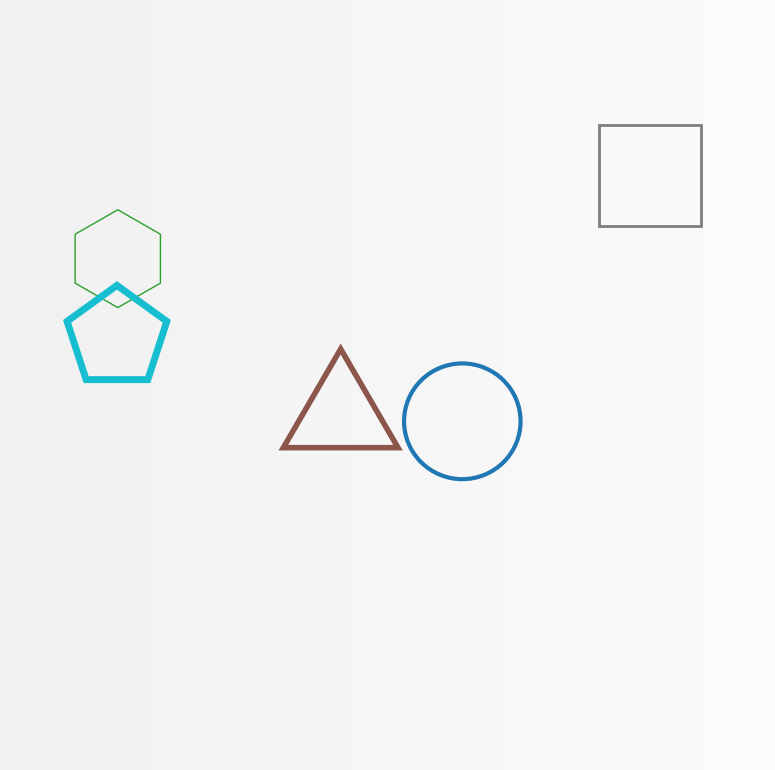[{"shape": "circle", "thickness": 1.5, "radius": 0.38, "center": [0.597, 0.453]}, {"shape": "hexagon", "thickness": 0.5, "radius": 0.32, "center": [0.152, 0.664]}, {"shape": "triangle", "thickness": 2, "radius": 0.43, "center": [0.44, 0.461]}, {"shape": "square", "thickness": 1, "radius": 0.33, "center": [0.839, 0.772]}, {"shape": "pentagon", "thickness": 2.5, "radius": 0.34, "center": [0.151, 0.562]}]